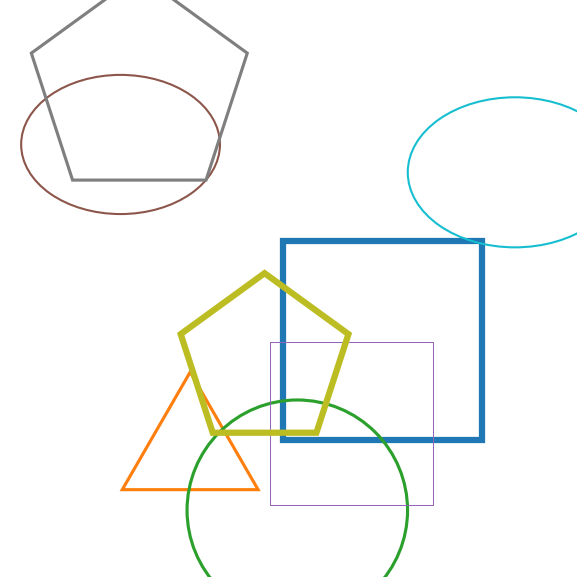[{"shape": "square", "thickness": 3, "radius": 0.86, "center": [0.663, 0.409]}, {"shape": "triangle", "thickness": 1.5, "radius": 0.68, "center": [0.329, 0.219]}, {"shape": "circle", "thickness": 1.5, "radius": 0.95, "center": [0.515, 0.116]}, {"shape": "square", "thickness": 0.5, "radius": 0.71, "center": [0.609, 0.266]}, {"shape": "oval", "thickness": 1, "radius": 0.86, "center": [0.209, 0.749]}, {"shape": "pentagon", "thickness": 1.5, "radius": 0.98, "center": [0.241, 0.846]}, {"shape": "pentagon", "thickness": 3, "radius": 0.76, "center": [0.458, 0.373]}, {"shape": "oval", "thickness": 1, "radius": 0.93, "center": [0.892, 0.701]}]